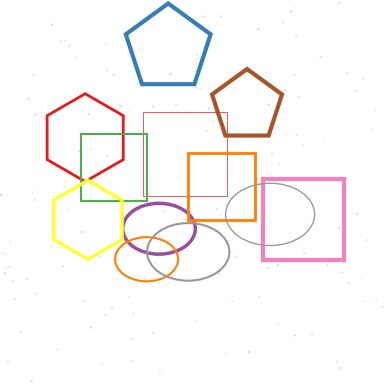[{"shape": "hexagon", "thickness": 2, "radius": 0.57, "center": [0.221, 0.642]}, {"shape": "square", "thickness": 0.5, "radius": 0.55, "center": [0.481, 0.601]}, {"shape": "pentagon", "thickness": 3, "radius": 0.58, "center": [0.437, 0.875]}, {"shape": "square", "thickness": 1.5, "radius": 0.43, "center": [0.296, 0.566]}, {"shape": "oval", "thickness": 2.5, "radius": 0.47, "center": [0.413, 0.406]}, {"shape": "square", "thickness": 2, "radius": 0.43, "center": [0.575, 0.515]}, {"shape": "oval", "thickness": 1.5, "radius": 0.41, "center": [0.381, 0.327]}, {"shape": "hexagon", "thickness": 2.5, "radius": 0.51, "center": [0.228, 0.429]}, {"shape": "pentagon", "thickness": 3, "radius": 0.48, "center": [0.642, 0.725]}, {"shape": "square", "thickness": 3, "radius": 0.53, "center": [0.787, 0.429]}, {"shape": "oval", "thickness": 1.5, "radius": 0.53, "center": [0.489, 0.346]}, {"shape": "oval", "thickness": 1, "radius": 0.58, "center": [0.702, 0.443]}]